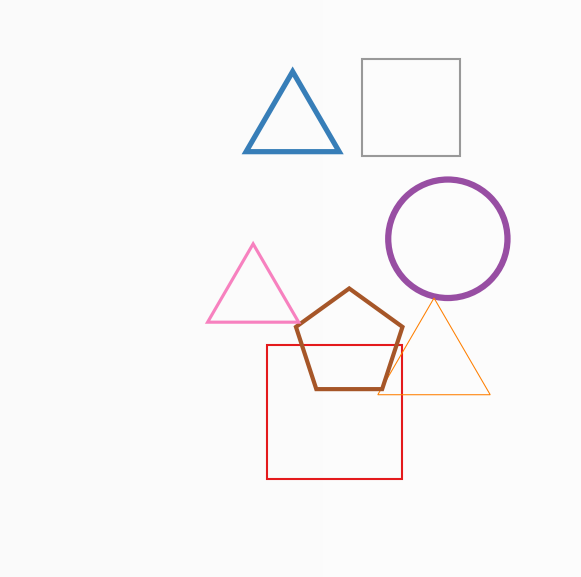[{"shape": "square", "thickness": 1, "radius": 0.58, "center": [0.576, 0.285]}, {"shape": "triangle", "thickness": 2.5, "radius": 0.46, "center": [0.503, 0.783]}, {"shape": "circle", "thickness": 3, "radius": 0.51, "center": [0.771, 0.586]}, {"shape": "triangle", "thickness": 0.5, "radius": 0.56, "center": [0.747, 0.371]}, {"shape": "pentagon", "thickness": 2, "radius": 0.48, "center": [0.601, 0.403]}, {"shape": "triangle", "thickness": 1.5, "radius": 0.45, "center": [0.435, 0.486]}, {"shape": "square", "thickness": 1, "radius": 0.42, "center": [0.707, 0.813]}]